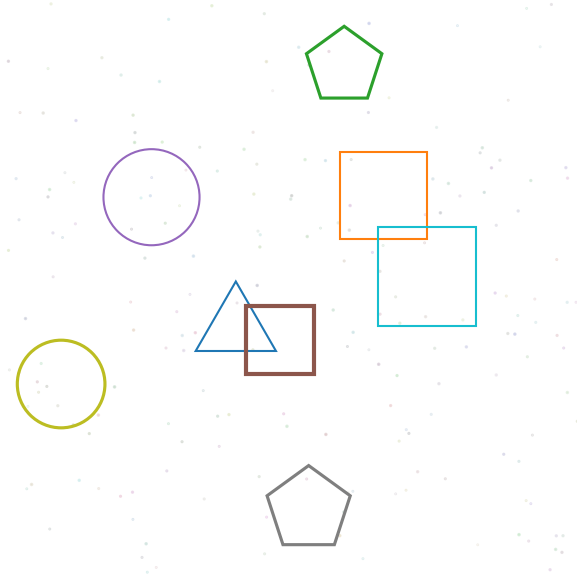[{"shape": "triangle", "thickness": 1, "radius": 0.4, "center": [0.408, 0.431]}, {"shape": "square", "thickness": 1, "radius": 0.38, "center": [0.664, 0.661]}, {"shape": "pentagon", "thickness": 1.5, "radius": 0.34, "center": [0.596, 0.885]}, {"shape": "circle", "thickness": 1, "radius": 0.42, "center": [0.262, 0.658]}, {"shape": "square", "thickness": 2, "radius": 0.29, "center": [0.484, 0.411]}, {"shape": "pentagon", "thickness": 1.5, "radius": 0.38, "center": [0.534, 0.117]}, {"shape": "circle", "thickness": 1.5, "radius": 0.38, "center": [0.106, 0.334]}, {"shape": "square", "thickness": 1, "radius": 0.43, "center": [0.74, 0.52]}]